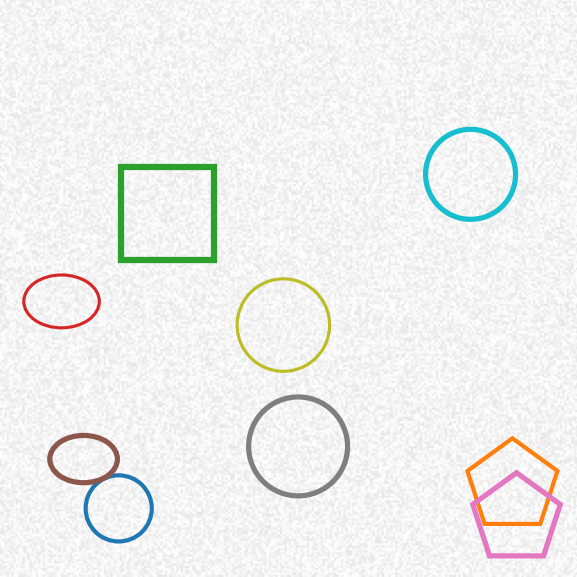[{"shape": "circle", "thickness": 2, "radius": 0.29, "center": [0.206, 0.119]}, {"shape": "pentagon", "thickness": 2, "radius": 0.41, "center": [0.887, 0.158]}, {"shape": "square", "thickness": 3, "radius": 0.4, "center": [0.29, 0.629]}, {"shape": "oval", "thickness": 1.5, "radius": 0.33, "center": [0.107, 0.477]}, {"shape": "oval", "thickness": 2.5, "radius": 0.29, "center": [0.145, 0.204]}, {"shape": "pentagon", "thickness": 2.5, "radius": 0.4, "center": [0.894, 0.101]}, {"shape": "circle", "thickness": 2.5, "radius": 0.43, "center": [0.516, 0.226]}, {"shape": "circle", "thickness": 1.5, "radius": 0.4, "center": [0.491, 0.436]}, {"shape": "circle", "thickness": 2.5, "radius": 0.39, "center": [0.815, 0.697]}]